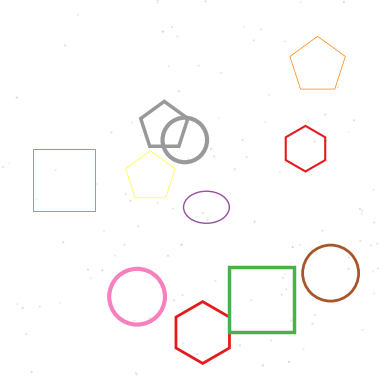[{"shape": "hexagon", "thickness": 1.5, "radius": 0.3, "center": [0.793, 0.614]}, {"shape": "hexagon", "thickness": 2, "radius": 0.4, "center": [0.527, 0.136]}, {"shape": "square", "thickness": 0.5, "radius": 0.4, "center": [0.167, 0.532]}, {"shape": "square", "thickness": 2.5, "radius": 0.42, "center": [0.678, 0.223]}, {"shape": "oval", "thickness": 1, "radius": 0.3, "center": [0.536, 0.462]}, {"shape": "pentagon", "thickness": 0.5, "radius": 0.38, "center": [0.825, 0.83]}, {"shape": "pentagon", "thickness": 0.5, "radius": 0.34, "center": [0.391, 0.541]}, {"shape": "circle", "thickness": 2, "radius": 0.36, "center": [0.859, 0.291]}, {"shape": "circle", "thickness": 3, "radius": 0.36, "center": [0.356, 0.229]}, {"shape": "pentagon", "thickness": 2.5, "radius": 0.32, "center": [0.427, 0.672]}, {"shape": "circle", "thickness": 3, "radius": 0.29, "center": [0.48, 0.636]}]